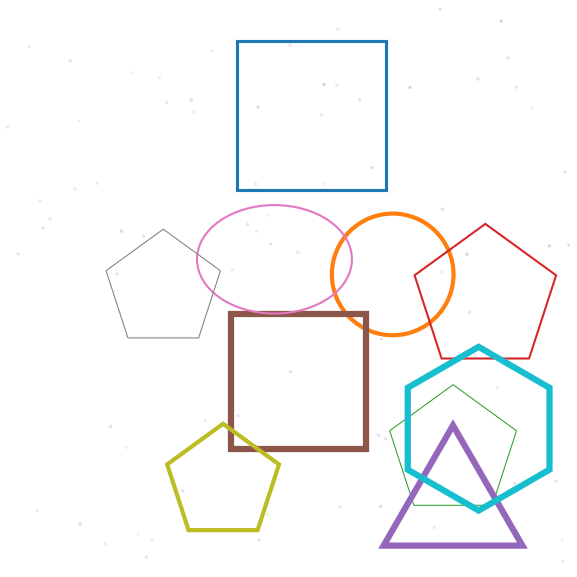[{"shape": "square", "thickness": 1.5, "radius": 0.64, "center": [0.539, 0.8]}, {"shape": "circle", "thickness": 2, "radius": 0.53, "center": [0.68, 0.524]}, {"shape": "pentagon", "thickness": 0.5, "radius": 0.58, "center": [0.785, 0.218]}, {"shape": "pentagon", "thickness": 1, "radius": 0.64, "center": [0.84, 0.483]}, {"shape": "triangle", "thickness": 3, "radius": 0.69, "center": [0.784, 0.124]}, {"shape": "square", "thickness": 3, "radius": 0.59, "center": [0.517, 0.339]}, {"shape": "oval", "thickness": 1, "radius": 0.67, "center": [0.475, 0.55]}, {"shape": "pentagon", "thickness": 0.5, "radius": 0.52, "center": [0.283, 0.498]}, {"shape": "pentagon", "thickness": 2, "radius": 0.51, "center": [0.386, 0.164]}, {"shape": "hexagon", "thickness": 3, "radius": 0.71, "center": [0.829, 0.257]}]